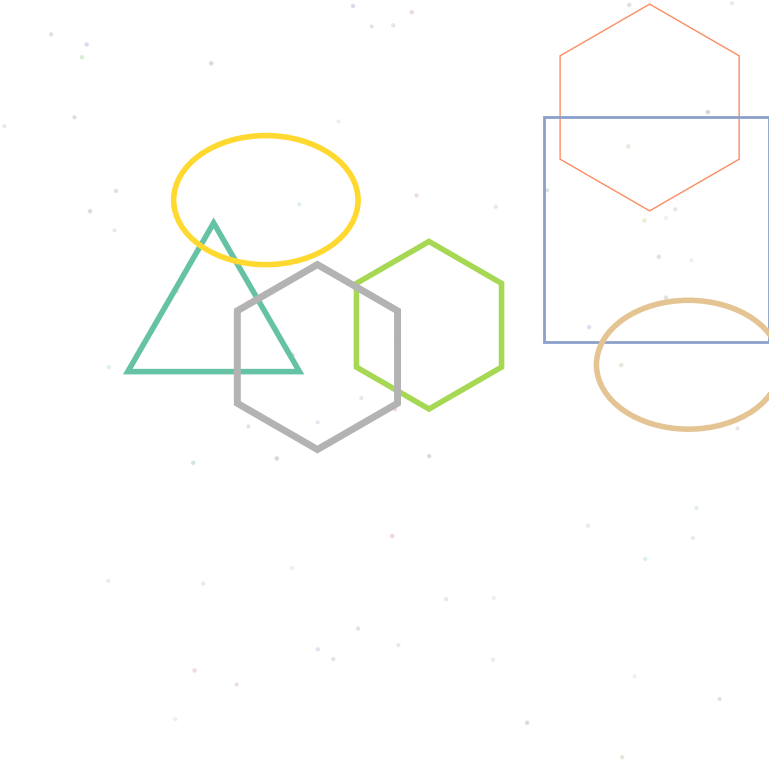[{"shape": "triangle", "thickness": 2, "radius": 0.64, "center": [0.277, 0.582]}, {"shape": "hexagon", "thickness": 0.5, "radius": 0.67, "center": [0.844, 0.86]}, {"shape": "square", "thickness": 1, "radius": 0.73, "center": [0.853, 0.703]}, {"shape": "hexagon", "thickness": 2, "radius": 0.54, "center": [0.557, 0.578]}, {"shape": "oval", "thickness": 2, "radius": 0.6, "center": [0.345, 0.74]}, {"shape": "oval", "thickness": 2, "radius": 0.6, "center": [0.894, 0.526]}, {"shape": "hexagon", "thickness": 2.5, "radius": 0.6, "center": [0.412, 0.536]}]